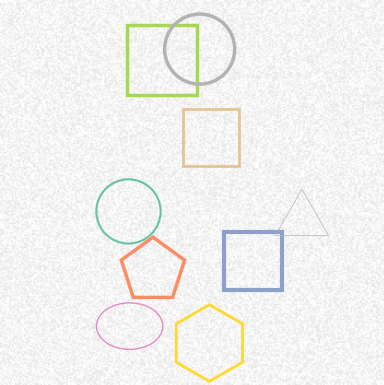[{"shape": "circle", "thickness": 1.5, "radius": 0.42, "center": [0.334, 0.451]}, {"shape": "pentagon", "thickness": 2.5, "radius": 0.43, "center": [0.397, 0.297]}, {"shape": "square", "thickness": 3, "radius": 0.38, "center": [0.657, 0.321]}, {"shape": "oval", "thickness": 1, "radius": 0.43, "center": [0.337, 0.153]}, {"shape": "square", "thickness": 2.5, "radius": 0.45, "center": [0.421, 0.844]}, {"shape": "hexagon", "thickness": 2, "radius": 0.5, "center": [0.544, 0.109]}, {"shape": "square", "thickness": 2, "radius": 0.37, "center": [0.548, 0.643]}, {"shape": "triangle", "thickness": 0.5, "radius": 0.4, "center": [0.784, 0.428]}, {"shape": "circle", "thickness": 2.5, "radius": 0.46, "center": [0.519, 0.872]}]